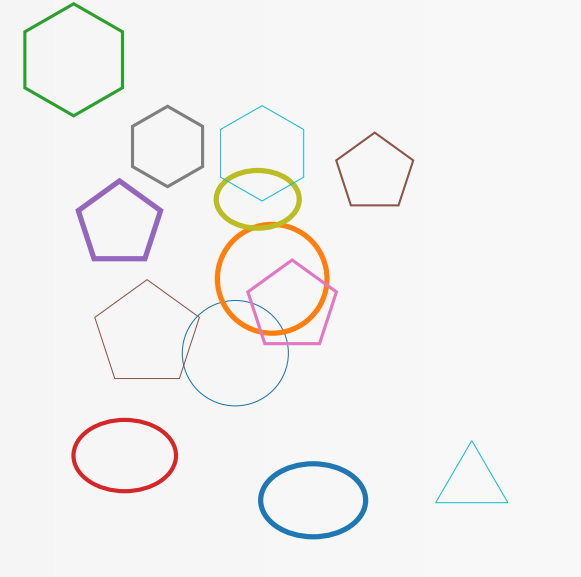[{"shape": "circle", "thickness": 0.5, "radius": 0.46, "center": [0.405, 0.388]}, {"shape": "oval", "thickness": 2.5, "radius": 0.45, "center": [0.539, 0.133]}, {"shape": "circle", "thickness": 2.5, "radius": 0.47, "center": [0.468, 0.516]}, {"shape": "hexagon", "thickness": 1.5, "radius": 0.48, "center": [0.127, 0.896]}, {"shape": "oval", "thickness": 2, "radius": 0.44, "center": [0.215, 0.21]}, {"shape": "pentagon", "thickness": 2.5, "radius": 0.37, "center": [0.206, 0.611]}, {"shape": "pentagon", "thickness": 0.5, "radius": 0.47, "center": [0.253, 0.42]}, {"shape": "pentagon", "thickness": 1, "radius": 0.35, "center": [0.645, 0.7]}, {"shape": "pentagon", "thickness": 1.5, "radius": 0.4, "center": [0.503, 0.469]}, {"shape": "hexagon", "thickness": 1.5, "radius": 0.35, "center": [0.288, 0.745]}, {"shape": "oval", "thickness": 2.5, "radius": 0.36, "center": [0.443, 0.654]}, {"shape": "triangle", "thickness": 0.5, "radius": 0.36, "center": [0.812, 0.165]}, {"shape": "hexagon", "thickness": 0.5, "radius": 0.41, "center": [0.451, 0.734]}]